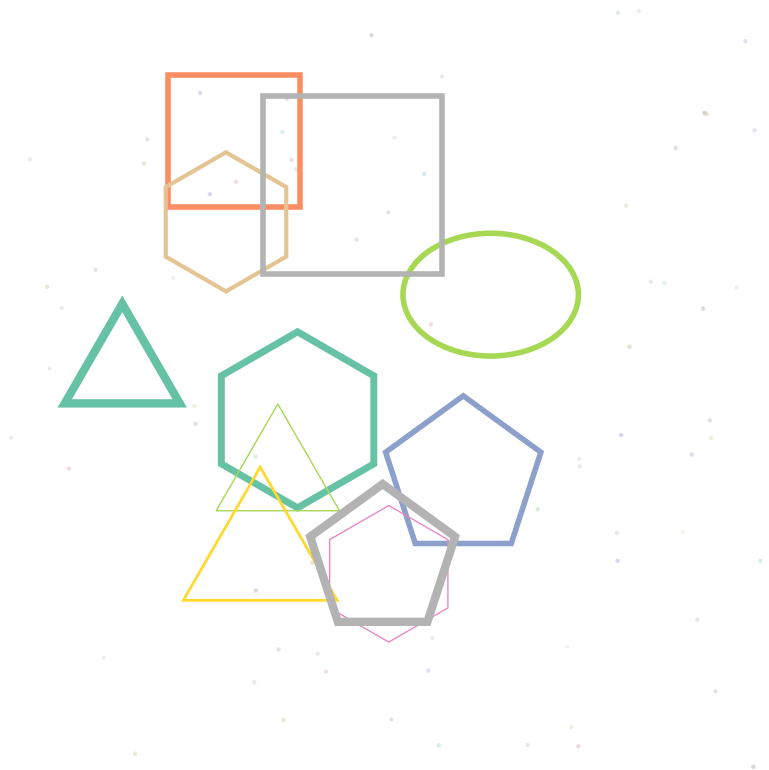[{"shape": "hexagon", "thickness": 2.5, "radius": 0.57, "center": [0.386, 0.455]}, {"shape": "triangle", "thickness": 3, "radius": 0.43, "center": [0.159, 0.519]}, {"shape": "square", "thickness": 2, "radius": 0.43, "center": [0.304, 0.817]}, {"shape": "pentagon", "thickness": 2, "radius": 0.53, "center": [0.602, 0.38]}, {"shape": "hexagon", "thickness": 0.5, "radius": 0.44, "center": [0.505, 0.255]}, {"shape": "oval", "thickness": 2, "radius": 0.57, "center": [0.637, 0.617]}, {"shape": "triangle", "thickness": 0.5, "radius": 0.46, "center": [0.361, 0.383]}, {"shape": "triangle", "thickness": 1, "radius": 0.58, "center": [0.338, 0.278]}, {"shape": "hexagon", "thickness": 1.5, "radius": 0.45, "center": [0.293, 0.712]}, {"shape": "square", "thickness": 2, "radius": 0.58, "center": [0.458, 0.76]}, {"shape": "pentagon", "thickness": 3, "radius": 0.49, "center": [0.497, 0.272]}]